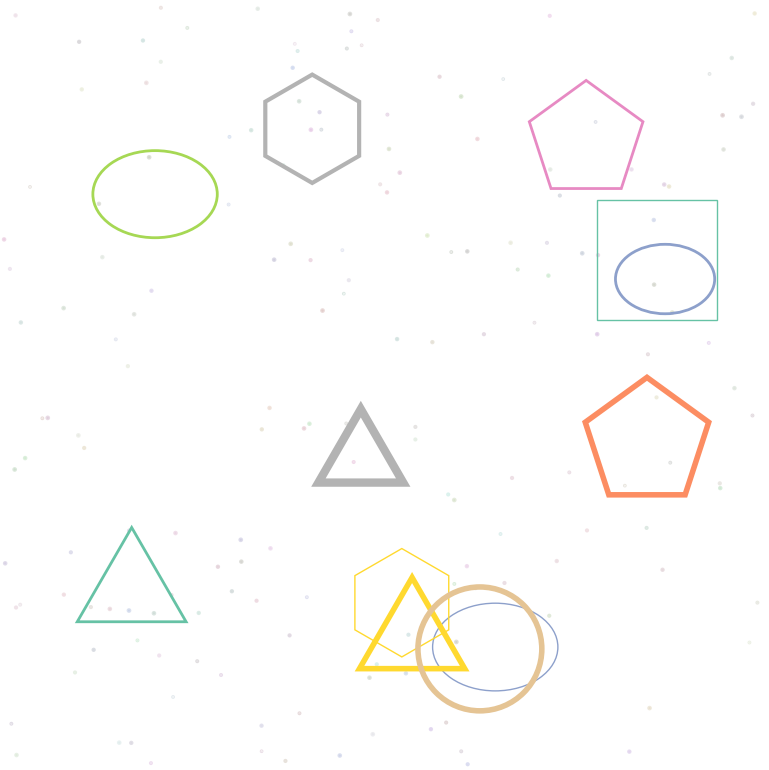[{"shape": "square", "thickness": 0.5, "radius": 0.39, "center": [0.853, 0.662]}, {"shape": "triangle", "thickness": 1, "radius": 0.41, "center": [0.171, 0.233]}, {"shape": "pentagon", "thickness": 2, "radius": 0.42, "center": [0.84, 0.426]}, {"shape": "oval", "thickness": 1, "radius": 0.32, "center": [0.864, 0.638]}, {"shape": "oval", "thickness": 0.5, "radius": 0.41, "center": [0.643, 0.16]}, {"shape": "pentagon", "thickness": 1, "radius": 0.39, "center": [0.761, 0.818]}, {"shape": "oval", "thickness": 1, "radius": 0.4, "center": [0.201, 0.748]}, {"shape": "triangle", "thickness": 2, "radius": 0.39, "center": [0.535, 0.171]}, {"shape": "hexagon", "thickness": 0.5, "radius": 0.35, "center": [0.522, 0.217]}, {"shape": "circle", "thickness": 2, "radius": 0.4, "center": [0.623, 0.157]}, {"shape": "triangle", "thickness": 3, "radius": 0.32, "center": [0.469, 0.405]}, {"shape": "hexagon", "thickness": 1.5, "radius": 0.35, "center": [0.405, 0.833]}]